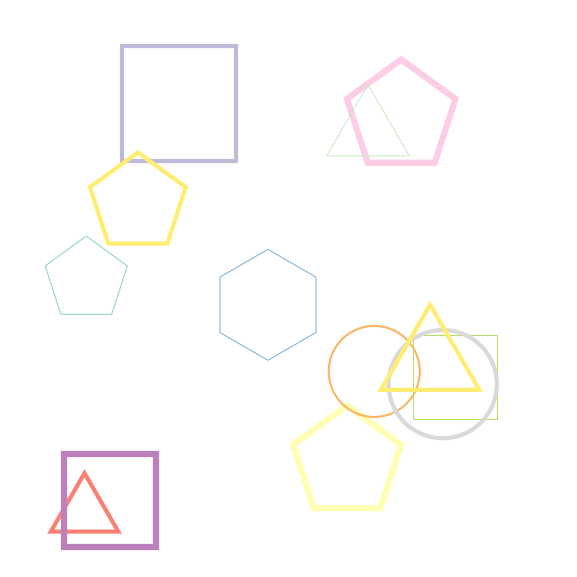[{"shape": "pentagon", "thickness": 0.5, "radius": 0.37, "center": [0.149, 0.515]}, {"shape": "pentagon", "thickness": 3, "radius": 0.49, "center": [0.601, 0.199]}, {"shape": "square", "thickness": 2, "radius": 0.5, "center": [0.31, 0.82]}, {"shape": "triangle", "thickness": 2, "radius": 0.34, "center": [0.146, 0.112]}, {"shape": "hexagon", "thickness": 0.5, "radius": 0.48, "center": [0.464, 0.471]}, {"shape": "circle", "thickness": 1, "radius": 0.39, "center": [0.648, 0.356]}, {"shape": "square", "thickness": 0.5, "radius": 0.36, "center": [0.789, 0.346]}, {"shape": "pentagon", "thickness": 3, "radius": 0.49, "center": [0.695, 0.797]}, {"shape": "circle", "thickness": 2, "radius": 0.47, "center": [0.767, 0.334]}, {"shape": "square", "thickness": 3, "radius": 0.4, "center": [0.191, 0.133]}, {"shape": "triangle", "thickness": 0.5, "radius": 0.41, "center": [0.637, 0.77]}, {"shape": "pentagon", "thickness": 2, "radius": 0.44, "center": [0.239, 0.648]}, {"shape": "triangle", "thickness": 2, "radius": 0.49, "center": [0.745, 0.373]}]